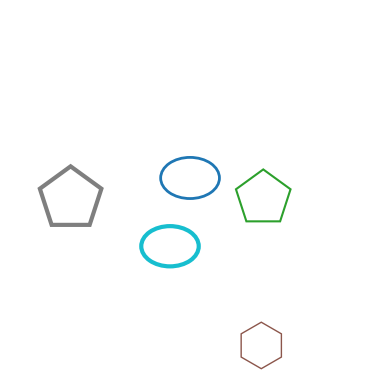[{"shape": "oval", "thickness": 2, "radius": 0.38, "center": [0.494, 0.538]}, {"shape": "pentagon", "thickness": 1.5, "radius": 0.37, "center": [0.684, 0.485]}, {"shape": "hexagon", "thickness": 1, "radius": 0.3, "center": [0.679, 0.103]}, {"shape": "pentagon", "thickness": 3, "radius": 0.42, "center": [0.183, 0.484]}, {"shape": "oval", "thickness": 3, "radius": 0.37, "center": [0.442, 0.36]}]